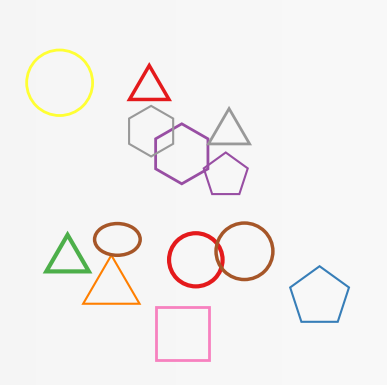[{"shape": "triangle", "thickness": 2.5, "radius": 0.29, "center": [0.385, 0.771]}, {"shape": "circle", "thickness": 3, "radius": 0.35, "center": [0.505, 0.325]}, {"shape": "pentagon", "thickness": 1.5, "radius": 0.4, "center": [0.825, 0.229]}, {"shape": "triangle", "thickness": 3, "radius": 0.32, "center": [0.174, 0.327]}, {"shape": "hexagon", "thickness": 2, "radius": 0.39, "center": [0.469, 0.6]}, {"shape": "pentagon", "thickness": 1.5, "radius": 0.3, "center": [0.583, 0.544]}, {"shape": "triangle", "thickness": 1.5, "radius": 0.42, "center": [0.287, 0.253]}, {"shape": "circle", "thickness": 2, "radius": 0.43, "center": [0.154, 0.785]}, {"shape": "circle", "thickness": 2.5, "radius": 0.37, "center": [0.631, 0.347]}, {"shape": "oval", "thickness": 2.5, "radius": 0.29, "center": [0.303, 0.378]}, {"shape": "square", "thickness": 2, "radius": 0.34, "center": [0.47, 0.134]}, {"shape": "triangle", "thickness": 2, "radius": 0.31, "center": [0.591, 0.657]}, {"shape": "hexagon", "thickness": 1.5, "radius": 0.33, "center": [0.39, 0.659]}]